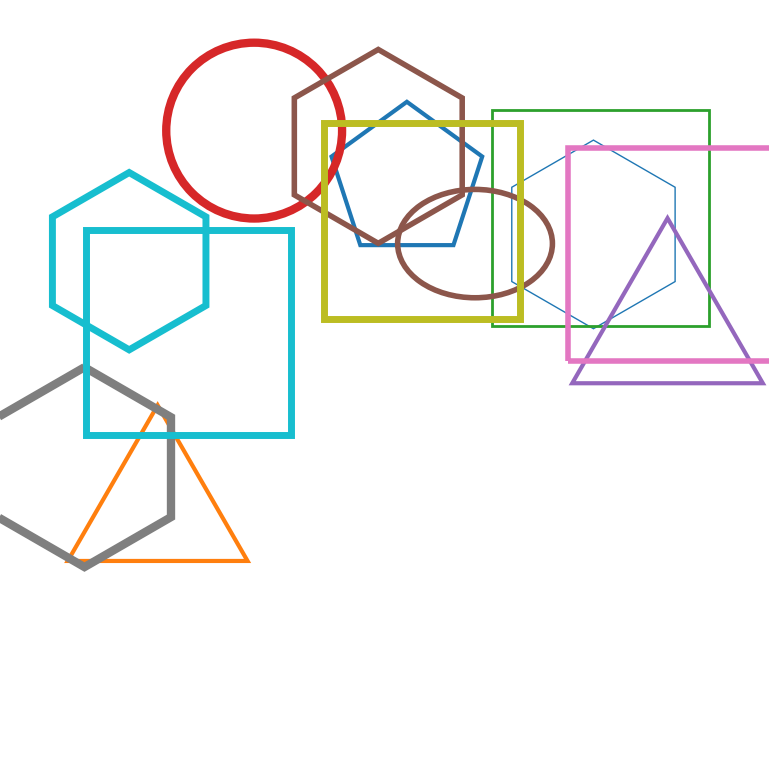[{"shape": "hexagon", "thickness": 0.5, "radius": 0.61, "center": [0.771, 0.696]}, {"shape": "pentagon", "thickness": 1.5, "radius": 0.51, "center": [0.528, 0.765]}, {"shape": "triangle", "thickness": 1.5, "radius": 0.67, "center": [0.205, 0.339]}, {"shape": "square", "thickness": 1, "radius": 0.7, "center": [0.78, 0.717]}, {"shape": "circle", "thickness": 3, "radius": 0.57, "center": [0.33, 0.83]}, {"shape": "triangle", "thickness": 1.5, "radius": 0.71, "center": [0.867, 0.574]}, {"shape": "oval", "thickness": 2, "radius": 0.5, "center": [0.617, 0.684]}, {"shape": "hexagon", "thickness": 2, "radius": 0.63, "center": [0.491, 0.81]}, {"shape": "square", "thickness": 2, "radius": 0.69, "center": [0.875, 0.669]}, {"shape": "hexagon", "thickness": 3, "radius": 0.65, "center": [0.11, 0.393]}, {"shape": "square", "thickness": 2.5, "radius": 0.64, "center": [0.548, 0.713]}, {"shape": "hexagon", "thickness": 2.5, "radius": 0.58, "center": [0.168, 0.661]}, {"shape": "square", "thickness": 2.5, "radius": 0.67, "center": [0.245, 0.569]}]